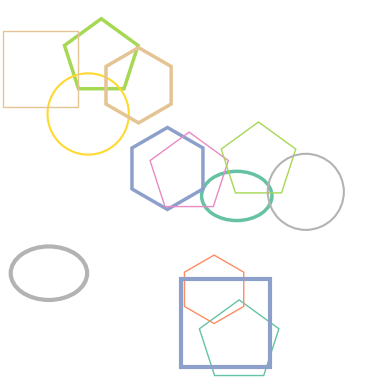[{"shape": "pentagon", "thickness": 1, "radius": 0.54, "center": [0.621, 0.112]}, {"shape": "oval", "thickness": 2.5, "radius": 0.46, "center": [0.615, 0.491]}, {"shape": "hexagon", "thickness": 1, "radius": 0.44, "center": [0.556, 0.249]}, {"shape": "square", "thickness": 3, "radius": 0.57, "center": [0.586, 0.16]}, {"shape": "hexagon", "thickness": 2.5, "radius": 0.53, "center": [0.435, 0.562]}, {"shape": "pentagon", "thickness": 1, "radius": 0.53, "center": [0.491, 0.55]}, {"shape": "pentagon", "thickness": 2.5, "radius": 0.5, "center": [0.263, 0.851]}, {"shape": "pentagon", "thickness": 1, "radius": 0.51, "center": [0.671, 0.581]}, {"shape": "circle", "thickness": 1.5, "radius": 0.53, "center": [0.229, 0.704]}, {"shape": "hexagon", "thickness": 2.5, "radius": 0.49, "center": [0.36, 0.779]}, {"shape": "square", "thickness": 1, "radius": 0.49, "center": [0.105, 0.82]}, {"shape": "circle", "thickness": 1.5, "radius": 0.49, "center": [0.794, 0.502]}, {"shape": "oval", "thickness": 3, "radius": 0.5, "center": [0.127, 0.29]}]